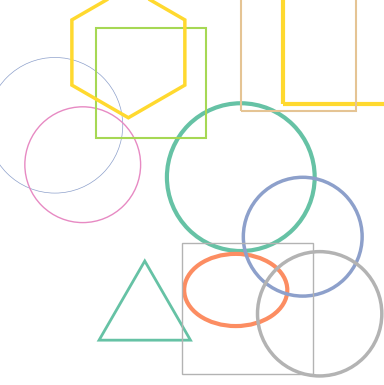[{"shape": "circle", "thickness": 3, "radius": 0.96, "center": [0.625, 0.54]}, {"shape": "triangle", "thickness": 2, "radius": 0.69, "center": [0.376, 0.185]}, {"shape": "oval", "thickness": 3, "radius": 0.67, "center": [0.612, 0.247]}, {"shape": "circle", "thickness": 2.5, "radius": 0.77, "center": [0.786, 0.385]}, {"shape": "circle", "thickness": 0.5, "radius": 0.88, "center": [0.143, 0.675]}, {"shape": "circle", "thickness": 1, "radius": 0.75, "center": [0.215, 0.572]}, {"shape": "square", "thickness": 1.5, "radius": 0.72, "center": [0.393, 0.785]}, {"shape": "square", "thickness": 3, "radius": 0.75, "center": [0.885, 0.881]}, {"shape": "hexagon", "thickness": 2.5, "radius": 0.85, "center": [0.333, 0.864]}, {"shape": "square", "thickness": 1.5, "radius": 0.74, "center": [0.775, 0.861]}, {"shape": "circle", "thickness": 2.5, "radius": 0.81, "center": [0.83, 0.185]}, {"shape": "square", "thickness": 1, "radius": 0.85, "center": [0.642, 0.198]}]